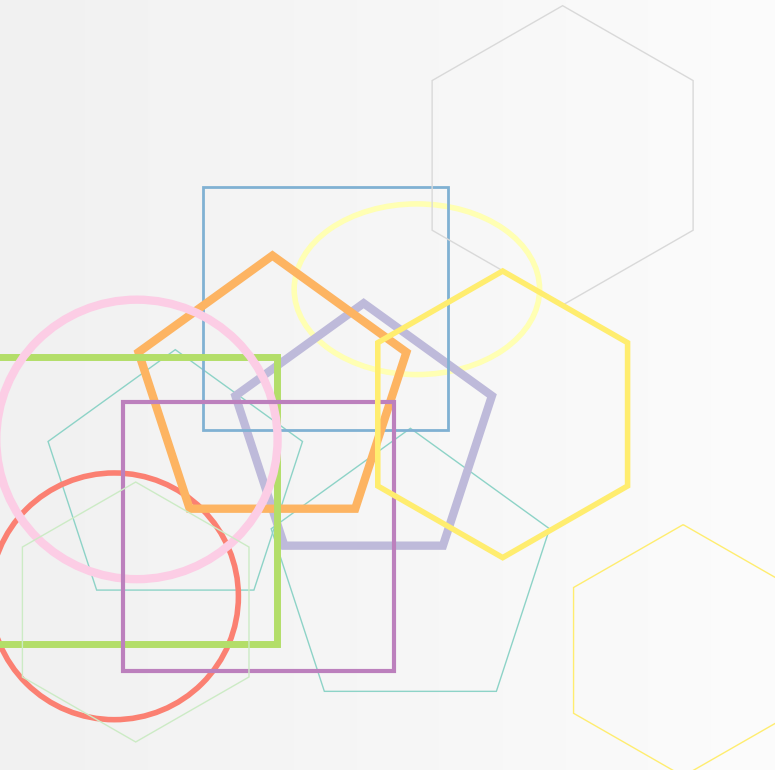[{"shape": "pentagon", "thickness": 0.5, "radius": 0.86, "center": [0.226, 0.373]}, {"shape": "pentagon", "thickness": 0.5, "radius": 0.94, "center": [0.53, 0.255]}, {"shape": "oval", "thickness": 2, "radius": 0.79, "center": [0.538, 0.624]}, {"shape": "pentagon", "thickness": 3, "radius": 0.87, "center": [0.469, 0.432]}, {"shape": "circle", "thickness": 2, "radius": 0.8, "center": [0.147, 0.226]}, {"shape": "square", "thickness": 1, "radius": 0.79, "center": [0.42, 0.6]}, {"shape": "pentagon", "thickness": 3, "radius": 0.91, "center": [0.352, 0.486]}, {"shape": "square", "thickness": 2.5, "radius": 0.93, "center": [0.17, 0.35]}, {"shape": "circle", "thickness": 3, "radius": 0.91, "center": [0.177, 0.429]}, {"shape": "hexagon", "thickness": 0.5, "radius": 0.97, "center": [0.726, 0.798]}, {"shape": "square", "thickness": 1.5, "radius": 0.87, "center": [0.334, 0.304]}, {"shape": "hexagon", "thickness": 0.5, "radius": 0.84, "center": [0.175, 0.205]}, {"shape": "hexagon", "thickness": 0.5, "radius": 0.82, "center": [0.882, 0.155]}, {"shape": "hexagon", "thickness": 2, "radius": 0.93, "center": [0.649, 0.462]}]